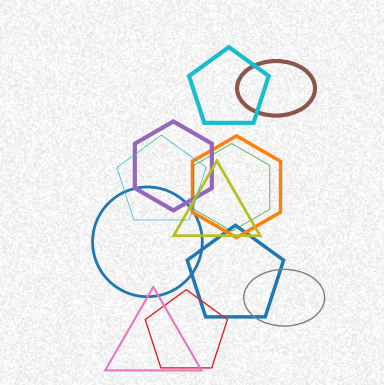[{"shape": "circle", "thickness": 2, "radius": 0.71, "center": [0.383, 0.372]}, {"shape": "pentagon", "thickness": 2.5, "radius": 0.66, "center": [0.611, 0.283]}, {"shape": "hexagon", "thickness": 2.5, "radius": 0.66, "center": [0.614, 0.515]}, {"shape": "hexagon", "thickness": 0.5, "radius": 0.57, "center": [0.602, 0.513]}, {"shape": "pentagon", "thickness": 1, "radius": 0.56, "center": [0.484, 0.135]}, {"shape": "hexagon", "thickness": 3, "radius": 0.58, "center": [0.45, 0.569]}, {"shape": "oval", "thickness": 3, "radius": 0.51, "center": [0.717, 0.771]}, {"shape": "triangle", "thickness": 1.5, "radius": 0.72, "center": [0.398, 0.11]}, {"shape": "oval", "thickness": 1, "radius": 0.53, "center": [0.738, 0.227]}, {"shape": "triangle", "thickness": 2, "radius": 0.65, "center": [0.563, 0.453]}, {"shape": "pentagon", "thickness": 3, "radius": 0.54, "center": [0.595, 0.769]}, {"shape": "pentagon", "thickness": 0.5, "radius": 0.61, "center": [0.419, 0.527]}]